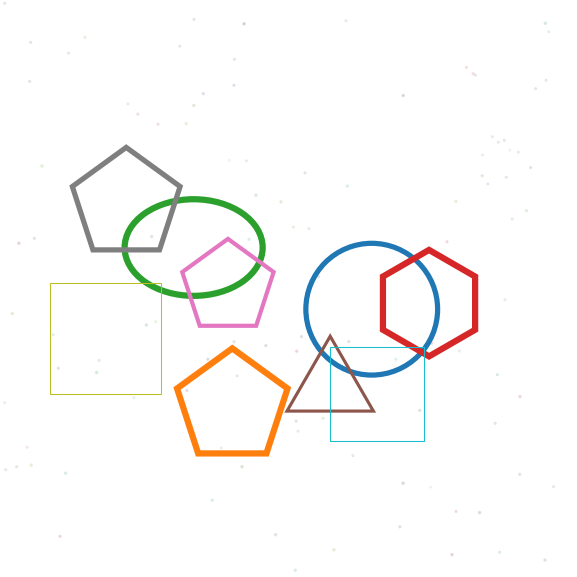[{"shape": "circle", "thickness": 2.5, "radius": 0.57, "center": [0.644, 0.464]}, {"shape": "pentagon", "thickness": 3, "radius": 0.5, "center": [0.402, 0.295]}, {"shape": "oval", "thickness": 3, "radius": 0.6, "center": [0.335, 0.57]}, {"shape": "hexagon", "thickness": 3, "radius": 0.46, "center": [0.743, 0.474]}, {"shape": "triangle", "thickness": 1.5, "radius": 0.43, "center": [0.572, 0.33]}, {"shape": "pentagon", "thickness": 2, "radius": 0.42, "center": [0.395, 0.502]}, {"shape": "pentagon", "thickness": 2.5, "radius": 0.49, "center": [0.219, 0.646]}, {"shape": "square", "thickness": 0.5, "radius": 0.48, "center": [0.183, 0.413]}, {"shape": "square", "thickness": 0.5, "radius": 0.4, "center": [0.653, 0.317]}]